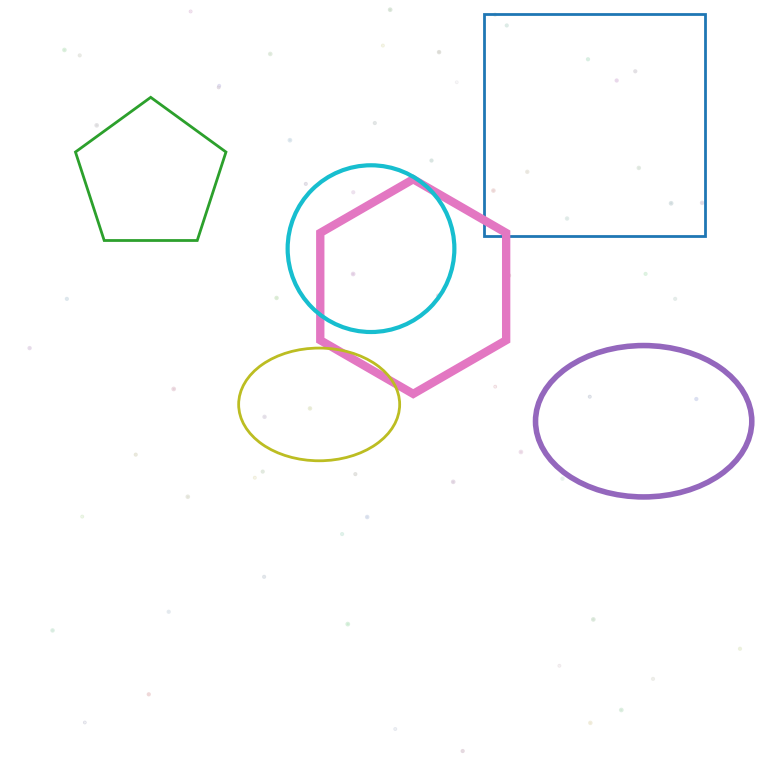[{"shape": "square", "thickness": 1, "radius": 0.72, "center": [0.772, 0.837]}, {"shape": "pentagon", "thickness": 1, "radius": 0.51, "center": [0.196, 0.771]}, {"shape": "oval", "thickness": 2, "radius": 0.7, "center": [0.836, 0.453]}, {"shape": "hexagon", "thickness": 3, "radius": 0.7, "center": [0.537, 0.628]}, {"shape": "oval", "thickness": 1, "radius": 0.52, "center": [0.414, 0.475]}, {"shape": "circle", "thickness": 1.5, "radius": 0.54, "center": [0.482, 0.677]}]